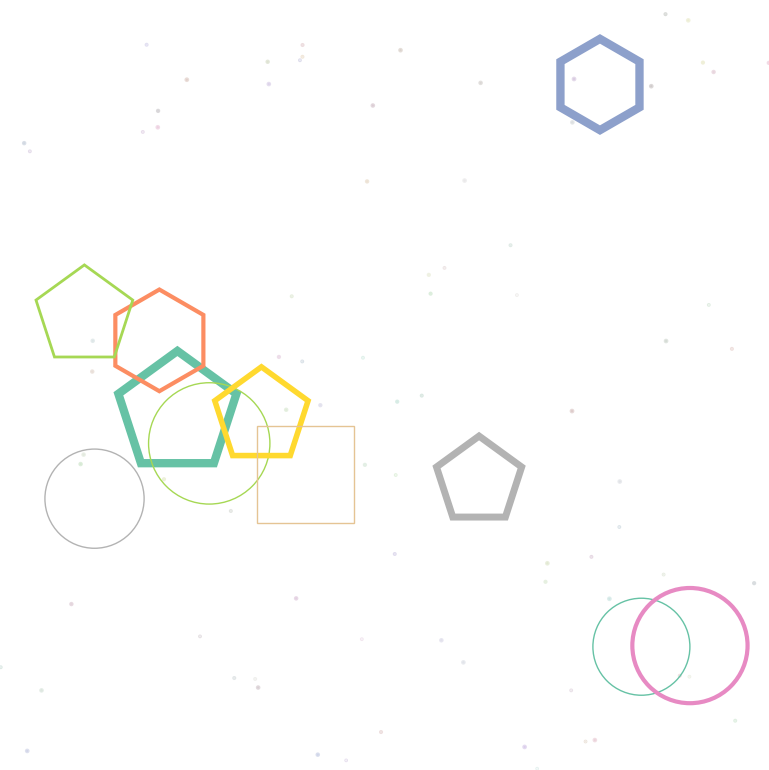[{"shape": "circle", "thickness": 0.5, "radius": 0.31, "center": [0.833, 0.16]}, {"shape": "pentagon", "thickness": 3, "radius": 0.4, "center": [0.23, 0.464]}, {"shape": "hexagon", "thickness": 1.5, "radius": 0.33, "center": [0.207, 0.558]}, {"shape": "hexagon", "thickness": 3, "radius": 0.3, "center": [0.779, 0.89]}, {"shape": "circle", "thickness": 1.5, "radius": 0.37, "center": [0.896, 0.162]}, {"shape": "circle", "thickness": 0.5, "radius": 0.39, "center": [0.272, 0.424]}, {"shape": "pentagon", "thickness": 1, "radius": 0.33, "center": [0.11, 0.59]}, {"shape": "pentagon", "thickness": 2, "radius": 0.32, "center": [0.34, 0.46]}, {"shape": "square", "thickness": 0.5, "radius": 0.32, "center": [0.397, 0.384]}, {"shape": "circle", "thickness": 0.5, "radius": 0.32, "center": [0.123, 0.352]}, {"shape": "pentagon", "thickness": 2.5, "radius": 0.29, "center": [0.622, 0.376]}]